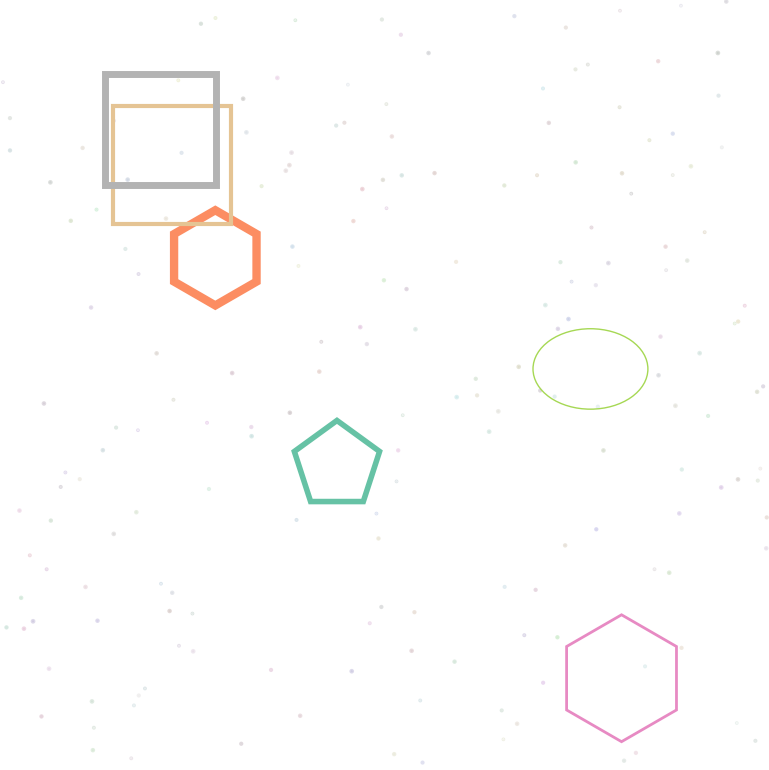[{"shape": "pentagon", "thickness": 2, "radius": 0.29, "center": [0.438, 0.396]}, {"shape": "hexagon", "thickness": 3, "radius": 0.31, "center": [0.28, 0.665]}, {"shape": "hexagon", "thickness": 1, "radius": 0.41, "center": [0.807, 0.119]}, {"shape": "oval", "thickness": 0.5, "radius": 0.37, "center": [0.767, 0.521]}, {"shape": "square", "thickness": 1.5, "radius": 0.38, "center": [0.223, 0.786]}, {"shape": "square", "thickness": 2.5, "radius": 0.36, "center": [0.208, 0.832]}]